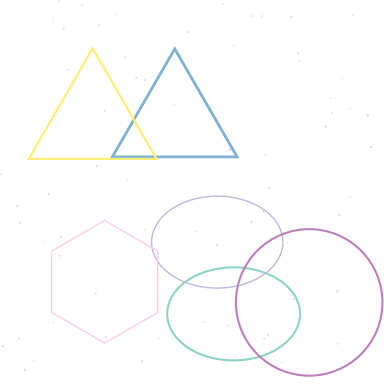[{"shape": "oval", "thickness": 1.5, "radius": 0.86, "center": [0.607, 0.185]}, {"shape": "oval", "thickness": 1, "radius": 0.85, "center": [0.564, 0.371]}, {"shape": "triangle", "thickness": 2, "radius": 0.94, "center": [0.454, 0.686]}, {"shape": "hexagon", "thickness": 1, "radius": 0.8, "center": [0.272, 0.268]}, {"shape": "circle", "thickness": 1.5, "radius": 0.95, "center": [0.803, 0.215]}, {"shape": "triangle", "thickness": 1.5, "radius": 0.96, "center": [0.241, 0.683]}]